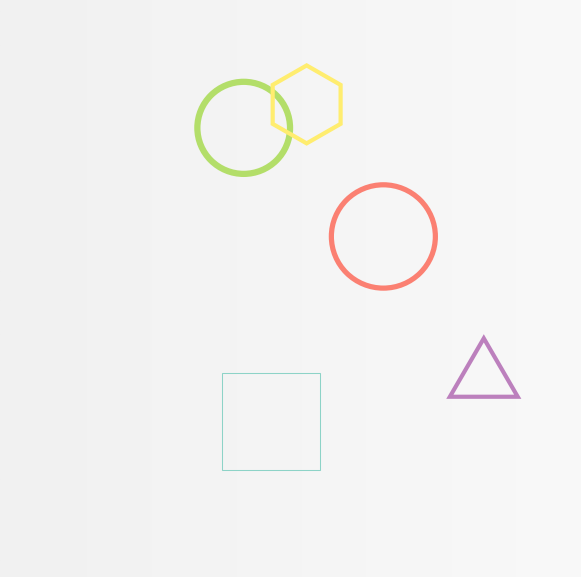[{"shape": "square", "thickness": 0.5, "radius": 0.42, "center": [0.467, 0.27]}, {"shape": "circle", "thickness": 2.5, "radius": 0.45, "center": [0.66, 0.59]}, {"shape": "circle", "thickness": 3, "radius": 0.4, "center": [0.419, 0.778]}, {"shape": "triangle", "thickness": 2, "radius": 0.34, "center": [0.832, 0.346]}, {"shape": "hexagon", "thickness": 2, "radius": 0.34, "center": [0.528, 0.818]}]